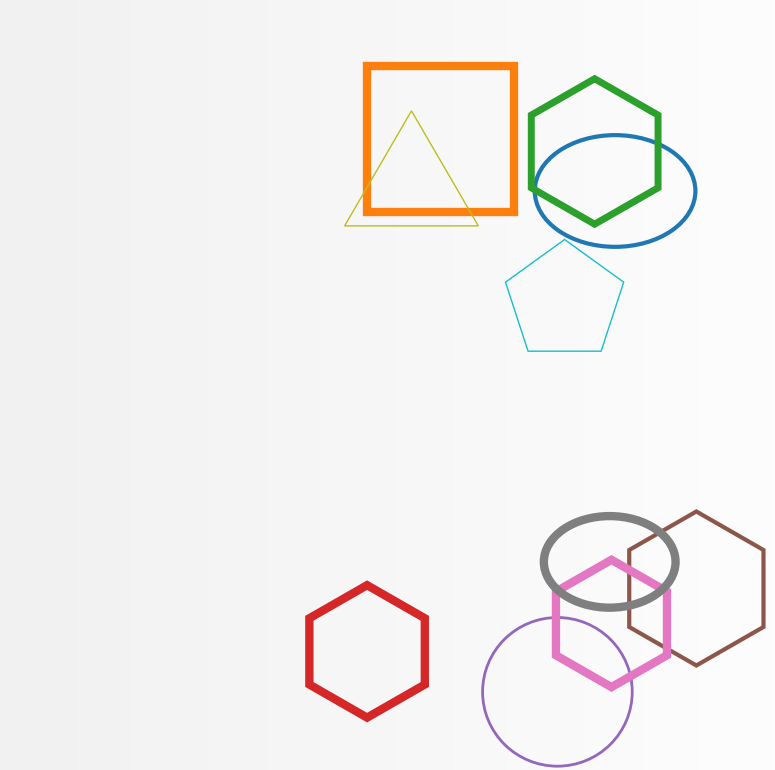[{"shape": "oval", "thickness": 1.5, "radius": 0.52, "center": [0.794, 0.752]}, {"shape": "square", "thickness": 3, "radius": 0.47, "center": [0.568, 0.819]}, {"shape": "hexagon", "thickness": 2.5, "radius": 0.47, "center": [0.767, 0.803]}, {"shape": "hexagon", "thickness": 3, "radius": 0.43, "center": [0.474, 0.154]}, {"shape": "circle", "thickness": 1, "radius": 0.48, "center": [0.719, 0.102]}, {"shape": "hexagon", "thickness": 1.5, "radius": 0.5, "center": [0.899, 0.236]}, {"shape": "hexagon", "thickness": 3, "radius": 0.41, "center": [0.789, 0.19]}, {"shape": "oval", "thickness": 3, "radius": 0.42, "center": [0.787, 0.27]}, {"shape": "triangle", "thickness": 0.5, "radius": 0.5, "center": [0.531, 0.756]}, {"shape": "pentagon", "thickness": 0.5, "radius": 0.4, "center": [0.729, 0.609]}]